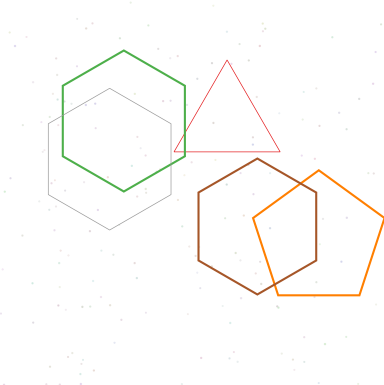[{"shape": "triangle", "thickness": 0.5, "radius": 0.8, "center": [0.59, 0.685]}, {"shape": "hexagon", "thickness": 1.5, "radius": 0.92, "center": [0.322, 0.686]}, {"shape": "pentagon", "thickness": 1.5, "radius": 0.9, "center": [0.828, 0.378]}, {"shape": "hexagon", "thickness": 1.5, "radius": 0.88, "center": [0.668, 0.412]}, {"shape": "hexagon", "thickness": 0.5, "radius": 0.92, "center": [0.285, 0.587]}]